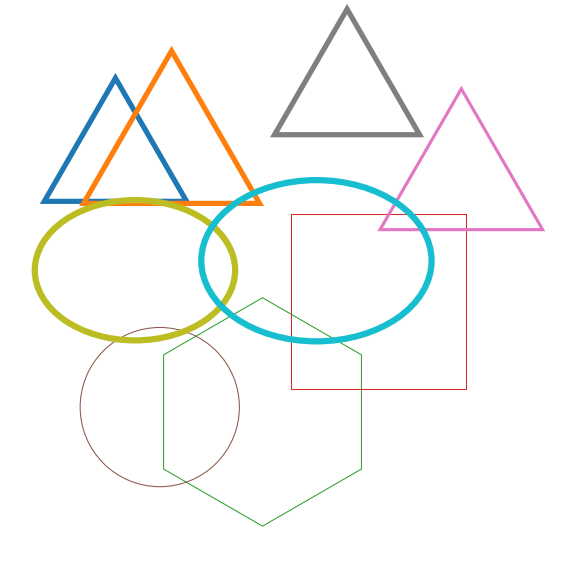[{"shape": "triangle", "thickness": 2.5, "radius": 0.71, "center": [0.2, 0.722]}, {"shape": "triangle", "thickness": 2.5, "radius": 0.88, "center": [0.297, 0.735]}, {"shape": "hexagon", "thickness": 0.5, "radius": 0.99, "center": [0.455, 0.286]}, {"shape": "square", "thickness": 0.5, "radius": 0.76, "center": [0.655, 0.477]}, {"shape": "circle", "thickness": 0.5, "radius": 0.69, "center": [0.277, 0.294]}, {"shape": "triangle", "thickness": 1.5, "radius": 0.81, "center": [0.799, 0.683]}, {"shape": "triangle", "thickness": 2.5, "radius": 0.73, "center": [0.601, 0.838]}, {"shape": "oval", "thickness": 3, "radius": 0.87, "center": [0.234, 0.531]}, {"shape": "oval", "thickness": 3, "radius": 1.0, "center": [0.548, 0.548]}]